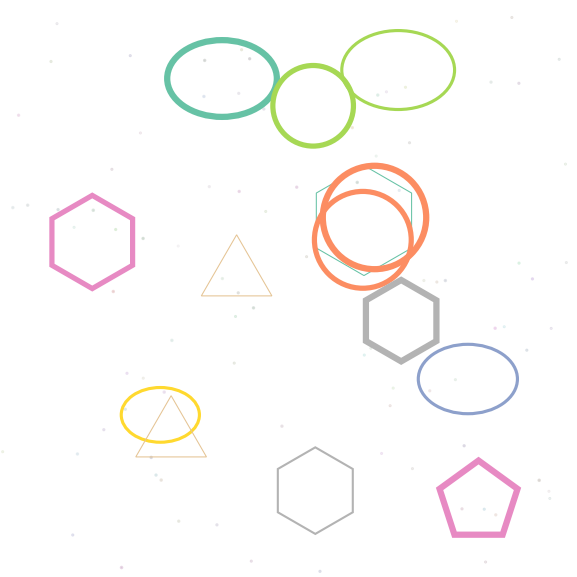[{"shape": "oval", "thickness": 3, "radius": 0.47, "center": [0.384, 0.863]}, {"shape": "hexagon", "thickness": 0.5, "radius": 0.48, "center": [0.63, 0.617]}, {"shape": "circle", "thickness": 3, "radius": 0.45, "center": [0.649, 0.623]}, {"shape": "circle", "thickness": 2.5, "radius": 0.42, "center": [0.628, 0.584]}, {"shape": "oval", "thickness": 1.5, "radius": 0.43, "center": [0.81, 0.343]}, {"shape": "hexagon", "thickness": 2.5, "radius": 0.4, "center": [0.16, 0.58]}, {"shape": "pentagon", "thickness": 3, "radius": 0.35, "center": [0.829, 0.131]}, {"shape": "circle", "thickness": 2.5, "radius": 0.35, "center": [0.542, 0.816]}, {"shape": "oval", "thickness": 1.5, "radius": 0.49, "center": [0.689, 0.878]}, {"shape": "oval", "thickness": 1.5, "radius": 0.34, "center": [0.278, 0.281]}, {"shape": "triangle", "thickness": 0.5, "radius": 0.35, "center": [0.296, 0.243]}, {"shape": "triangle", "thickness": 0.5, "radius": 0.35, "center": [0.41, 0.522]}, {"shape": "hexagon", "thickness": 3, "radius": 0.35, "center": [0.695, 0.444]}, {"shape": "hexagon", "thickness": 1, "radius": 0.37, "center": [0.546, 0.15]}]